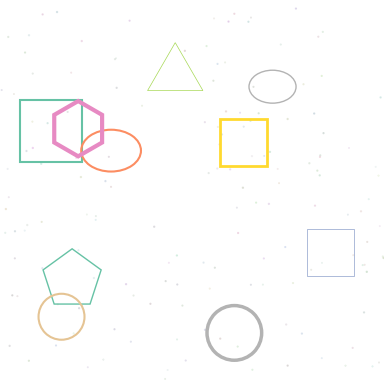[{"shape": "square", "thickness": 1.5, "radius": 0.4, "center": [0.133, 0.659]}, {"shape": "pentagon", "thickness": 1, "radius": 0.4, "center": [0.187, 0.274]}, {"shape": "oval", "thickness": 1.5, "radius": 0.39, "center": [0.289, 0.609]}, {"shape": "square", "thickness": 0.5, "radius": 0.31, "center": [0.859, 0.344]}, {"shape": "hexagon", "thickness": 3, "radius": 0.36, "center": [0.203, 0.666]}, {"shape": "triangle", "thickness": 0.5, "radius": 0.42, "center": [0.455, 0.806]}, {"shape": "square", "thickness": 2, "radius": 0.31, "center": [0.633, 0.631]}, {"shape": "circle", "thickness": 1.5, "radius": 0.3, "center": [0.16, 0.177]}, {"shape": "oval", "thickness": 1, "radius": 0.31, "center": [0.708, 0.775]}, {"shape": "circle", "thickness": 2.5, "radius": 0.35, "center": [0.609, 0.135]}]